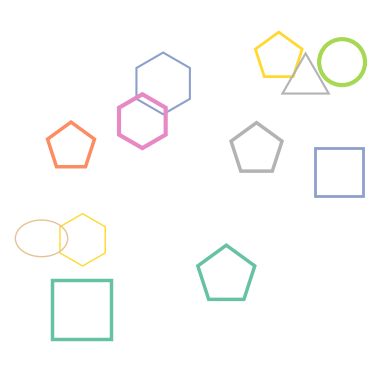[{"shape": "square", "thickness": 2.5, "radius": 0.38, "center": [0.213, 0.196]}, {"shape": "pentagon", "thickness": 2.5, "radius": 0.39, "center": [0.588, 0.285]}, {"shape": "pentagon", "thickness": 2.5, "radius": 0.32, "center": [0.184, 0.619]}, {"shape": "square", "thickness": 2, "radius": 0.31, "center": [0.882, 0.554]}, {"shape": "hexagon", "thickness": 1.5, "radius": 0.4, "center": [0.424, 0.783]}, {"shape": "hexagon", "thickness": 3, "radius": 0.35, "center": [0.37, 0.685]}, {"shape": "circle", "thickness": 3, "radius": 0.3, "center": [0.889, 0.839]}, {"shape": "hexagon", "thickness": 1, "radius": 0.34, "center": [0.215, 0.377]}, {"shape": "pentagon", "thickness": 2, "radius": 0.32, "center": [0.724, 0.853]}, {"shape": "oval", "thickness": 1, "radius": 0.34, "center": [0.108, 0.381]}, {"shape": "triangle", "thickness": 1.5, "radius": 0.35, "center": [0.794, 0.792]}, {"shape": "pentagon", "thickness": 2.5, "radius": 0.35, "center": [0.666, 0.612]}]